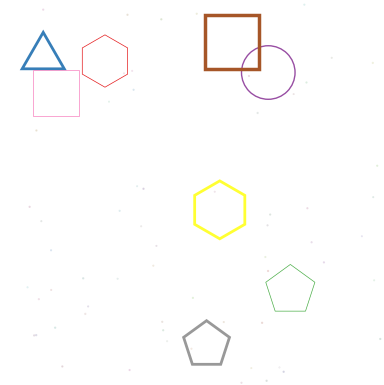[{"shape": "hexagon", "thickness": 0.5, "radius": 0.34, "center": [0.273, 0.841]}, {"shape": "triangle", "thickness": 2, "radius": 0.32, "center": [0.112, 0.853]}, {"shape": "pentagon", "thickness": 0.5, "radius": 0.34, "center": [0.754, 0.246]}, {"shape": "circle", "thickness": 1, "radius": 0.35, "center": [0.697, 0.812]}, {"shape": "hexagon", "thickness": 2, "radius": 0.38, "center": [0.571, 0.455]}, {"shape": "square", "thickness": 2.5, "radius": 0.35, "center": [0.603, 0.891]}, {"shape": "square", "thickness": 0.5, "radius": 0.3, "center": [0.145, 0.758]}, {"shape": "pentagon", "thickness": 2, "radius": 0.31, "center": [0.537, 0.104]}]